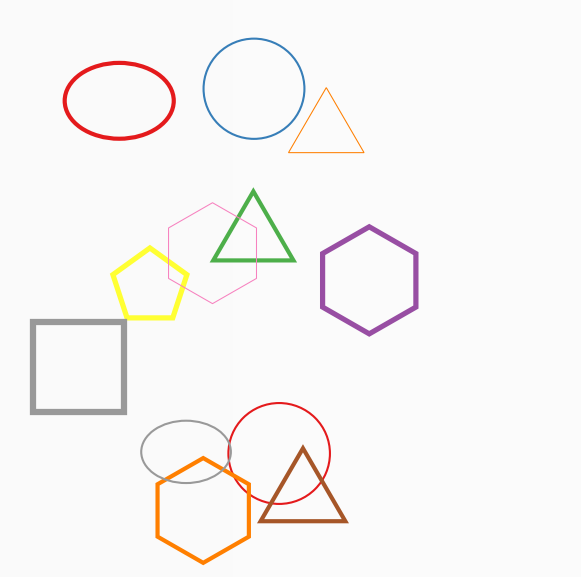[{"shape": "oval", "thickness": 2, "radius": 0.47, "center": [0.205, 0.825]}, {"shape": "circle", "thickness": 1, "radius": 0.44, "center": [0.48, 0.214]}, {"shape": "circle", "thickness": 1, "radius": 0.43, "center": [0.437, 0.845]}, {"shape": "triangle", "thickness": 2, "radius": 0.4, "center": [0.436, 0.588]}, {"shape": "hexagon", "thickness": 2.5, "radius": 0.46, "center": [0.635, 0.514]}, {"shape": "hexagon", "thickness": 2, "radius": 0.45, "center": [0.35, 0.115]}, {"shape": "triangle", "thickness": 0.5, "radius": 0.38, "center": [0.561, 0.772]}, {"shape": "pentagon", "thickness": 2.5, "radius": 0.33, "center": [0.258, 0.503]}, {"shape": "triangle", "thickness": 2, "radius": 0.42, "center": [0.521, 0.139]}, {"shape": "hexagon", "thickness": 0.5, "radius": 0.44, "center": [0.366, 0.561]}, {"shape": "oval", "thickness": 1, "radius": 0.39, "center": [0.32, 0.217]}, {"shape": "square", "thickness": 3, "radius": 0.39, "center": [0.135, 0.364]}]